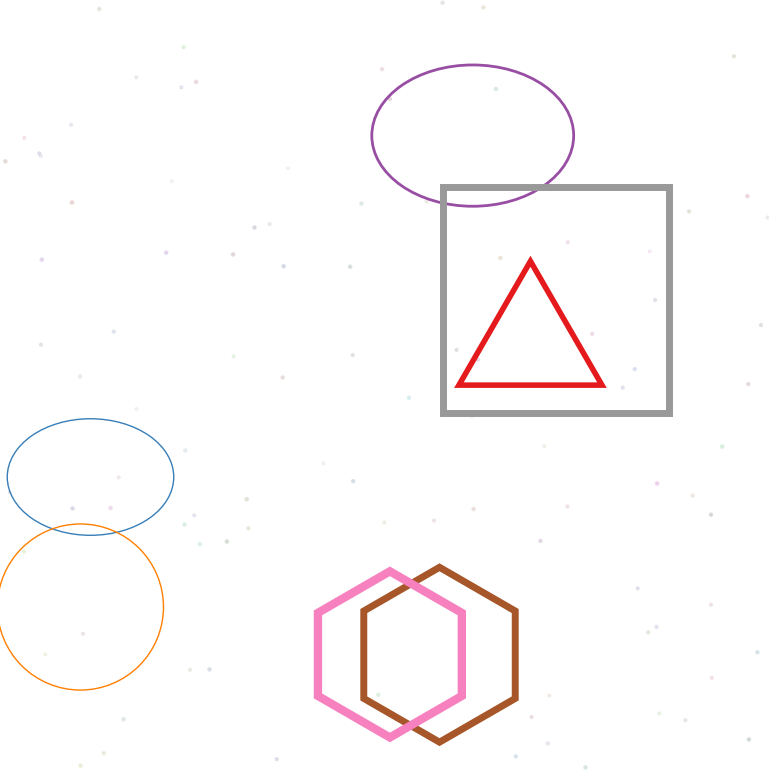[{"shape": "triangle", "thickness": 2, "radius": 0.54, "center": [0.689, 0.553]}, {"shape": "oval", "thickness": 0.5, "radius": 0.54, "center": [0.118, 0.38]}, {"shape": "oval", "thickness": 1, "radius": 0.66, "center": [0.614, 0.824]}, {"shape": "circle", "thickness": 0.5, "radius": 0.54, "center": [0.104, 0.212]}, {"shape": "hexagon", "thickness": 2.5, "radius": 0.57, "center": [0.571, 0.15]}, {"shape": "hexagon", "thickness": 3, "radius": 0.54, "center": [0.506, 0.15]}, {"shape": "square", "thickness": 2.5, "radius": 0.73, "center": [0.722, 0.611]}]